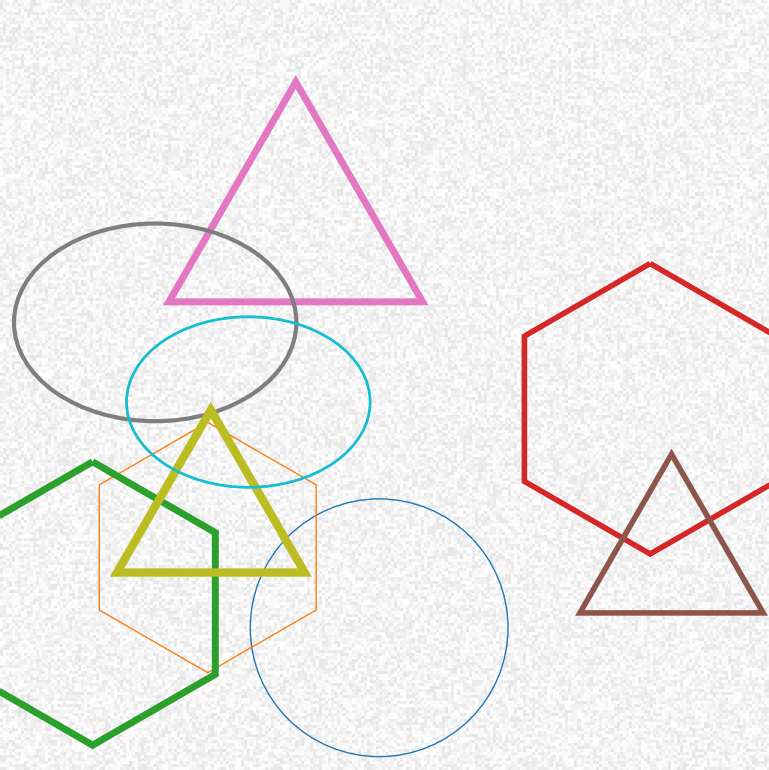[{"shape": "circle", "thickness": 0.5, "radius": 0.84, "center": [0.492, 0.185]}, {"shape": "hexagon", "thickness": 0.5, "radius": 0.81, "center": [0.27, 0.289]}, {"shape": "hexagon", "thickness": 2.5, "radius": 0.92, "center": [0.12, 0.216]}, {"shape": "hexagon", "thickness": 2, "radius": 0.94, "center": [0.844, 0.469]}, {"shape": "triangle", "thickness": 2, "radius": 0.69, "center": [0.872, 0.273]}, {"shape": "triangle", "thickness": 2.5, "radius": 0.95, "center": [0.384, 0.703]}, {"shape": "oval", "thickness": 1.5, "radius": 0.92, "center": [0.202, 0.581]}, {"shape": "triangle", "thickness": 3, "radius": 0.7, "center": [0.274, 0.327]}, {"shape": "oval", "thickness": 1, "radius": 0.79, "center": [0.322, 0.478]}]